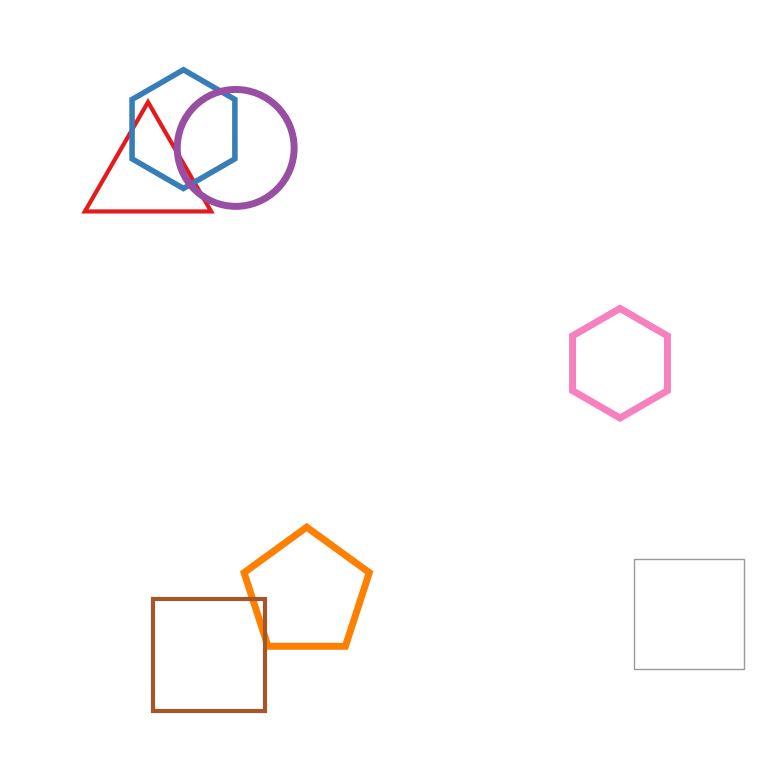[{"shape": "triangle", "thickness": 1.5, "radius": 0.47, "center": [0.192, 0.773]}, {"shape": "hexagon", "thickness": 2, "radius": 0.39, "center": [0.238, 0.832]}, {"shape": "circle", "thickness": 2.5, "radius": 0.38, "center": [0.306, 0.808]}, {"shape": "pentagon", "thickness": 2.5, "radius": 0.43, "center": [0.398, 0.23]}, {"shape": "square", "thickness": 1.5, "radius": 0.36, "center": [0.271, 0.15]}, {"shape": "hexagon", "thickness": 2.5, "radius": 0.36, "center": [0.805, 0.528]}, {"shape": "square", "thickness": 0.5, "radius": 0.36, "center": [0.895, 0.203]}]